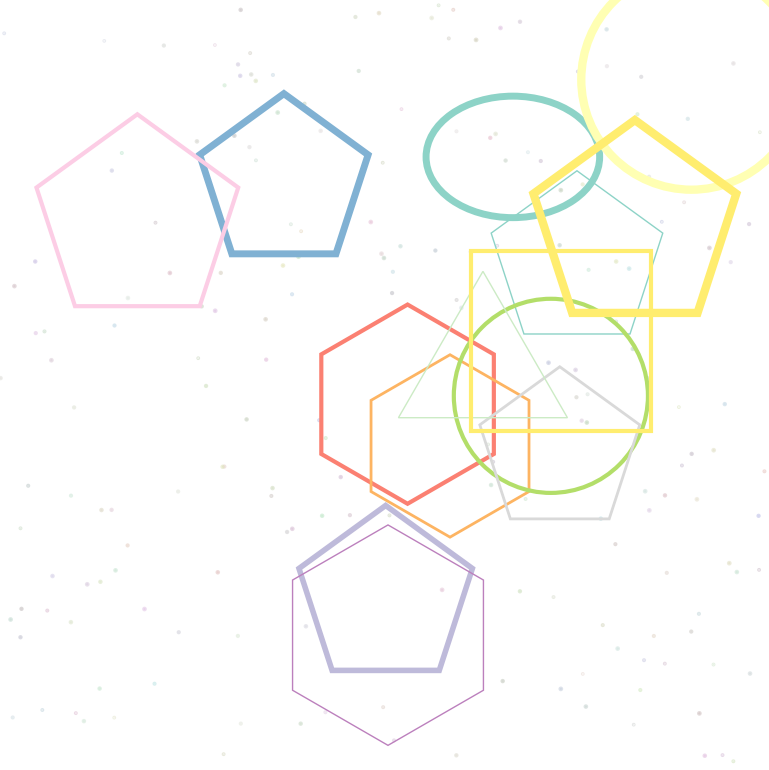[{"shape": "pentagon", "thickness": 0.5, "radius": 0.59, "center": [0.749, 0.661]}, {"shape": "oval", "thickness": 2.5, "radius": 0.56, "center": [0.666, 0.796]}, {"shape": "circle", "thickness": 3, "radius": 0.72, "center": [0.898, 0.897]}, {"shape": "pentagon", "thickness": 2, "radius": 0.59, "center": [0.501, 0.225]}, {"shape": "hexagon", "thickness": 1.5, "radius": 0.65, "center": [0.529, 0.475]}, {"shape": "pentagon", "thickness": 2.5, "radius": 0.58, "center": [0.369, 0.763]}, {"shape": "hexagon", "thickness": 1, "radius": 0.59, "center": [0.584, 0.421]}, {"shape": "circle", "thickness": 1.5, "radius": 0.63, "center": [0.715, 0.486]}, {"shape": "pentagon", "thickness": 1.5, "radius": 0.69, "center": [0.178, 0.714]}, {"shape": "pentagon", "thickness": 1, "radius": 0.55, "center": [0.727, 0.414]}, {"shape": "hexagon", "thickness": 0.5, "radius": 0.72, "center": [0.504, 0.175]}, {"shape": "triangle", "thickness": 0.5, "radius": 0.63, "center": [0.627, 0.521]}, {"shape": "pentagon", "thickness": 3, "radius": 0.69, "center": [0.825, 0.706]}, {"shape": "square", "thickness": 1.5, "radius": 0.59, "center": [0.729, 0.557]}]